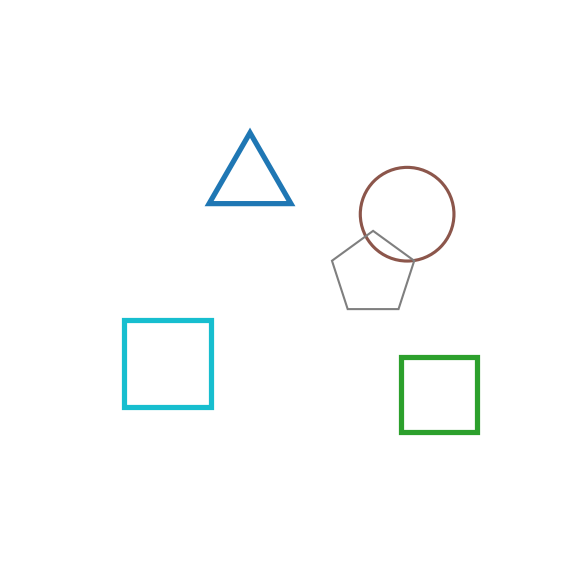[{"shape": "triangle", "thickness": 2.5, "radius": 0.41, "center": [0.433, 0.687]}, {"shape": "square", "thickness": 2.5, "radius": 0.33, "center": [0.76, 0.316]}, {"shape": "circle", "thickness": 1.5, "radius": 0.41, "center": [0.705, 0.628]}, {"shape": "pentagon", "thickness": 1, "radius": 0.37, "center": [0.646, 0.524]}, {"shape": "square", "thickness": 2.5, "radius": 0.38, "center": [0.29, 0.369]}]